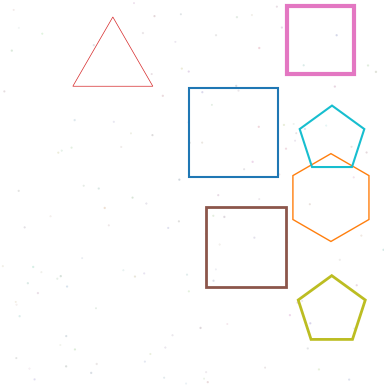[{"shape": "square", "thickness": 1.5, "radius": 0.58, "center": [0.605, 0.655]}, {"shape": "hexagon", "thickness": 1, "radius": 0.57, "center": [0.86, 0.487]}, {"shape": "triangle", "thickness": 0.5, "radius": 0.6, "center": [0.293, 0.836]}, {"shape": "square", "thickness": 2, "radius": 0.52, "center": [0.639, 0.359]}, {"shape": "square", "thickness": 3, "radius": 0.44, "center": [0.833, 0.896]}, {"shape": "pentagon", "thickness": 2, "radius": 0.46, "center": [0.862, 0.192]}, {"shape": "pentagon", "thickness": 1.5, "radius": 0.44, "center": [0.862, 0.638]}]